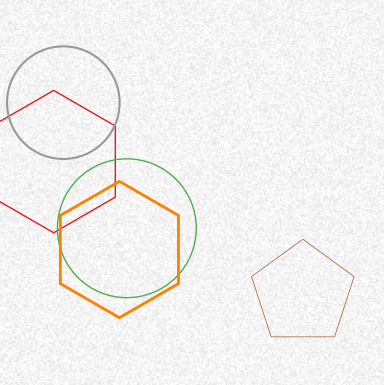[{"shape": "hexagon", "thickness": 1, "radius": 0.92, "center": [0.139, 0.58]}, {"shape": "circle", "thickness": 1, "radius": 0.9, "center": [0.329, 0.407]}, {"shape": "hexagon", "thickness": 2, "radius": 0.89, "center": [0.31, 0.352]}, {"shape": "pentagon", "thickness": 0.5, "radius": 0.7, "center": [0.787, 0.238]}, {"shape": "circle", "thickness": 1.5, "radius": 0.73, "center": [0.164, 0.733]}]